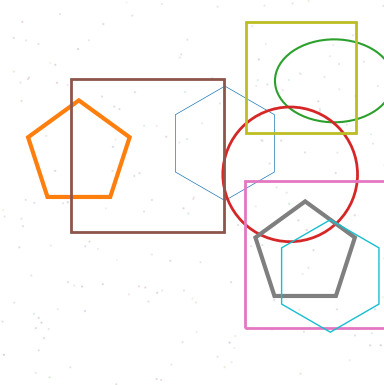[{"shape": "hexagon", "thickness": 0.5, "radius": 0.74, "center": [0.584, 0.628]}, {"shape": "pentagon", "thickness": 3, "radius": 0.69, "center": [0.205, 0.601]}, {"shape": "oval", "thickness": 1.5, "radius": 0.77, "center": [0.868, 0.79]}, {"shape": "circle", "thickness": 2, "radius": 0.87, "center": [0.754, 0.547]}, {"shape": "square", "thickness": 2, "radius": 0.99, "center": [0.383, 0.595]}, {"shape": "square", "thickness": 2, "radius": 0.95, "center": [0.828, 0.34]}, {"shape": "pentagon", "thickness": 3, "radius": 0.68, "center": [0.793, 0.341]}, {"shape": "square", "thickness": 2, "radius": 0.72, "center": [0.782, 0.798]}, {"shape": "hexagon", "thickness": 1, "radius": 0.73, "center": [0.858, 0.283]}]